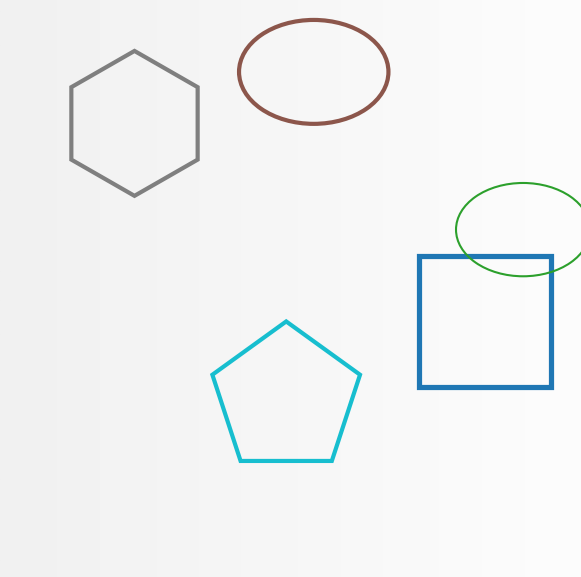[{"shape": "square", "thickness": 2.5, "radius": 0.57, "center": [0.835, 0.443]}, {"shape": "oval", "thickness": 1, "radius": 0.58, "center": [0.9, 0.602]}, {"shape": "oval", "thickness": 2, "radius": 0.64, "center": [0.54, 0.875]}, {"shape": "hexagon", "thickness": 2, "radius": 0.63, "center": [0.231, 0.785]}, {"shape": "pentagon", "thickness": 2, "radius": 0.67, "center": [0.492, 0.309]}]